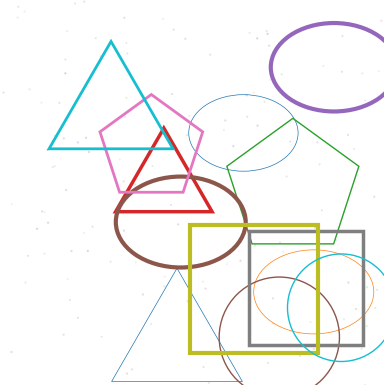[{"shape": "triangle", "thickness": 0.5, "radius": 0.98, "center": [0.46, 0.107]}, {"shape": "oval", "thickness": 0.5, "radius": 0.71, "center": [0.632, 0.655]}, {"shape": "oval", "thickness": 0.5, "radius": 0.78, "center": [0.815, 0.242]}, {"shape": "pentagon", "thickness": 1, "radius": 0.9, "center": [0.761, 0.512]}, {"shape": "triangle", "thickness": 2.5, "radius": 0.72, "center": [0.426, 0.522]}, {"shape": "oval", "thickness": 3, "radius": 0.82, "center": [0.867, 0.825]}, {"shape": "circle", "thickness": 1, "radius": 0.78, "center": [0.725, 0.124]}, {"shape": "oval", "thickness": 3, "radius": 0.84, "center": [0.47, 0.423]}, {"shape": "pentagon", "thickness": 2, "radius": 0.7, "center": [0.393, 0.614]}, {"shape": "square", "thickness": 2.5, "radius": 0.74, "center": [0.794, 0.253]}, {"shape": "square", "thickness": 3, "radius": 0.83, "center": [0.659, 0.248]}, {"shape": "triangle", "thickness": 2, "radius": 0.93, "center": [0.288, 0.706]}, {"shape": "circle", "thickness": 1, "radius": 0.7, "center": [0.886, 0.201]}]